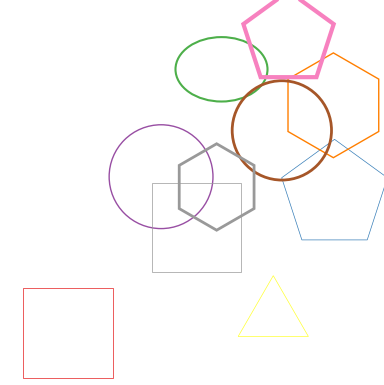[{"shape": "square", "thickness": 0.5, "radius": 0.59, "center": [0.177, 0.135]}, {"shape": "pentagon", "thickness": 0.5, "radius": 0.72, "center": [0.869, 0.494]}, {"shape": "oval", "thickness": 1.5, "radius": 0.6, "center": [0.575, 0.82]}, {"shape": "circle", "thickness": 1, "radius": 0.67, "center": [0.418, 0.541]}, {"shape": "hexagon", "thickness": 1, "radius": 0.68, "center": [0.866, 0.726]}, {"shape": "triangle", "thickness": 0.5, "radius": 0.53, "center": [0.71, 0.179]}, {"shape": "circle", "thickness": 2, "radius": 0.64, "center": [0.732, 0.661]}, {"shape": "pentagon", "thickness": 3, "radius": 0.62, "center": [0.749, 0.899]}, {"shape": "square", "thickness": 0.5, "radius": 0.58, "center": [0.51, 0.409]}, {"shape": "hexagon", "thickness": 2, "radius": 0.56, "center": [0.563, 0.514]}]